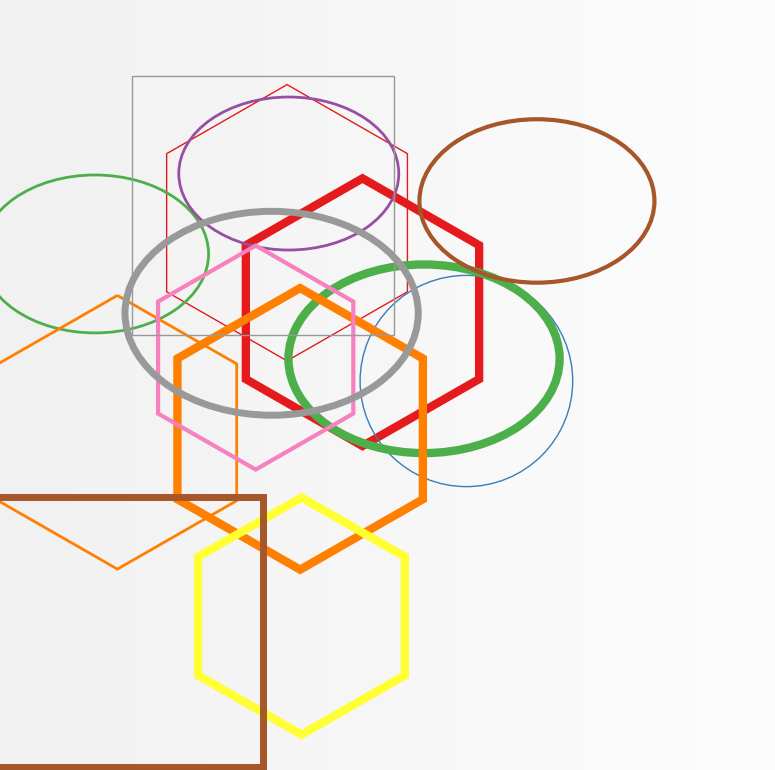[{"shape": "hexagon", "thickness": 3, "radius": 0.87, "center": [0.468, 0.595]}, {"shape": "hexagon", "thickness": 0.5, "radius": 0.9, "center": [0.37, 0.711]}, {"shape": "circle", "thickness": 0.5, "radius": 0.69, "center": [0.602, 0.505]}, {"shape": "oval", "thickness": 1, "radius": 0.73, "center": [0.123, 0.67]}, {"shape": "oval", "thickness": 3, "radius": 0.87, "center": [0.547, 0.534]}, {"shape": "oval", "thickness": 1, "radius": 0.71, "center": [0.373, 0.775]}, {"shape": "hexagon", "thickness": 1, "radius": 0.89, "center": [0.151, 0.439]}, {"shape": "hexagon", "thickness": 3, "radius": 0.91, "center": [0.387, 0.443]}, {"shape": "hexagon", "thickness": 3, "radius": 0.77, "center": [0.389, 0.2]}, {"shape": "square", "thickness": 2.5, "radius": 0.88, "center": [0.163, 0.179]}, {"shape": "oval", "thickness": 1.5, "radius": 0.76, "center": [0.693, 0.739]}, {"shape": "hexagon", "thickness": 1.5, "radius": 0.73, "center": [0.33, 0.536]}, {"shape": "oval", "thickness": 2.5, "radius": 0.95, "center": [0.35, 0.593]}, {"shape": "square", "thickness": 0.5, "radius": 0.84, "center": [0.339, 0.733]}]